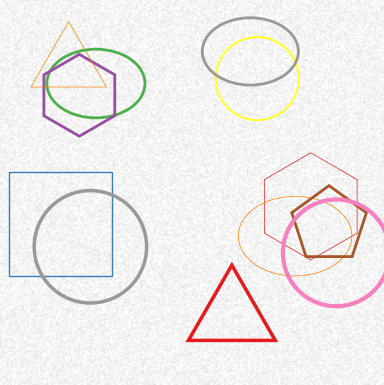[{"shape": "triangle", "thickness": 2.5, "radius": 0.65, "center": [0.602, 0.181]}, {"shape": "hexagon", "thickness": 0.5, "radius": 0.7, "center": [0.807, 0.464]}, {"shape": "square", "thickness": 1, "radius": 0.67, "center": [0.157, 0.418]}, {"shape": "oval", "thickness": 2, "radius": 0.64, "center": [0.249, 0.783]}, {"shape": "hexagon", "thickness": 2, "radius": 0.53, "center": [0.206, 0.753]}, {"shape": "triangle", "thickness": 0.5, "radius": 0.57, "center": [0.178, 0.831]}, {"shape": "oval", "thickness": 0.5, "radius": 0.74, "center": [0.766, 0.387]}, {"shape": "circle", "thickness": 1.5, "radius": 0.54, "center": [0.668, 0.796]}, {"shape": "pentagon", "thickness": 2, "radius": 0.51, "center": [0.855, 0.416]}, {"shape": "circle", "thickness": 3, "radius": 0.69, "center": [0.873, 0.343]}, {"shape": "circle", "thickness": 2.5, "radius": 0.73, "center": [0.235, 0.359]}, {"shape": "oval", "thickness": 2, "radius": 0.62, "center": [0.65, 0.866]}]